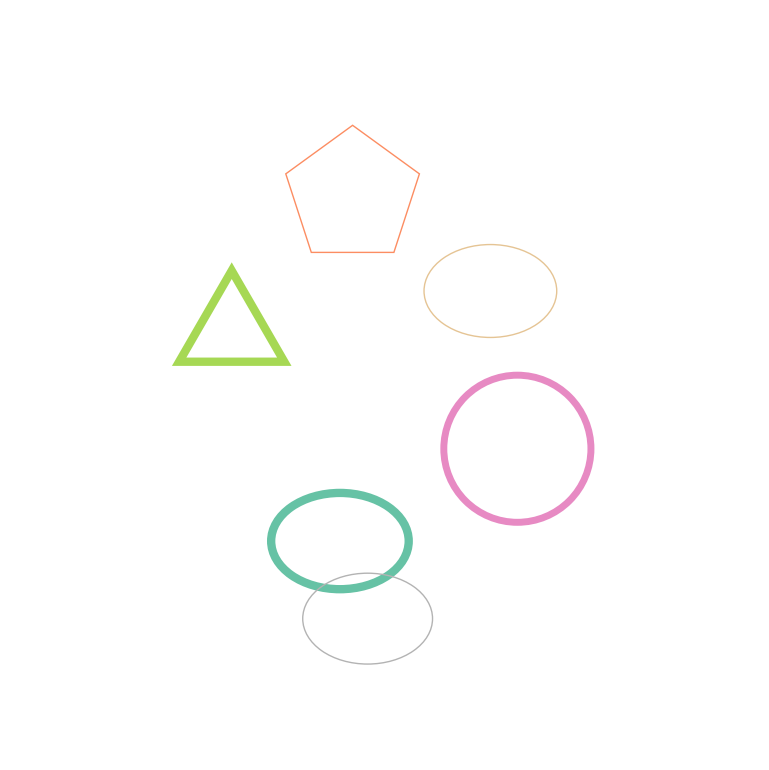[{"shape": "oval", "thickness": 3, "radius": 0.45, "center": [0.441, 0.297]}, {"shape": "pentagon", "thickness": 0.5, "radius": 0.46, "center": [0.458, 0.746]}, {"shape": "circle", "thickness": 2.5, "radius": 0.48, "center": [0.672, 0.417]}, {"shape": "triangle", "thickness": 3, "radius": 0.39, "center": [0.301, 0.57]}, {"shape": "oval", "thickness": 0.5, "radius": 0.43, "center": [0.637, 0.622]}, {"shape": "oval", "thickness": 0.5, "radius": 0.42, "center": [0.477, 0.197]}]